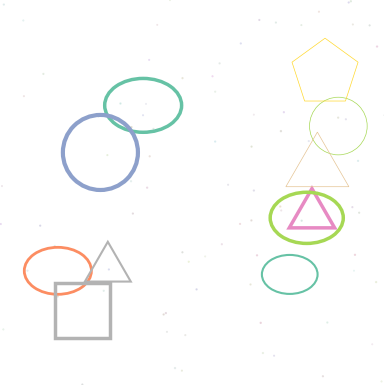[{"shape": "oval", "thickness": 2.5, "radius": 0.5, "center": [0.372, 0.726]}, {"shape": "oval", "thickness": 1.5, "radius": 0.36, "center": [0.753, 0.287]}, {"shape": "oval", "thickness": 2, "radius": 0.44, "center": [0.15, 0.297]}, {"shape": "circle", "thickness": 3, "radius": 0.49, "center": [0.261, 0.604]}, {"shape": "triangle", "thickness": 2.5, "radius": 0.34, "center": [0.81, 0.442]}, {"shape": "circle", "thickness": 0.5, "radius": 0.37, "center": [0.879, 0.673]}, {"shape": "oval", "thickness": 2.5, "radius": 0.47, "center": [0.797, 0.434]}, {"shape": "pentagon", "thickness": 0.5, "radius": 0.45, "center": [0.844, 0.811]}, {"shape": "triangle", "thickness": 0.5, "radius": 0.47, "center": [0.824, 0.562]}, {"shape": "triangle", "thickness": 1.5, "radius": 0.34, "center": [0.28, 0.303]}, {"shape": "square", "thickness": 2.5, "radius": 0.36, "center": [0.215, 0.193]}]